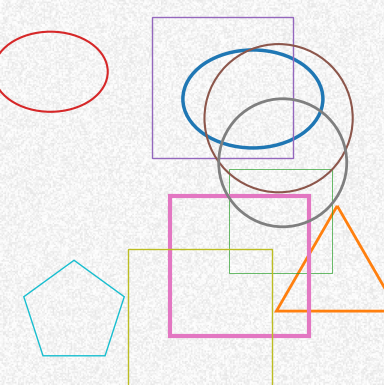[{"shape": "oval", "thickness": 2.5, "radius": 0.91, "center": [0.657, 0.743]}, {"shape": "triangle", "thickness": 2, "radius": 0.91, "center": [0.876, 0.283]}, {"shape": "square", "thickness": 0.5, "radius": 0.67, "center": [0.728, 0.425]}, {"shape": "oval", "thickness": 1.5, "radius": 0.74, "center": [0.131, 0.814]}, {"shape": "square", "thickness": 1, "radius": 0.92, "center": [0.578, 0.773]}, {"shape": "circle", "thickness": 1.5, "radius": 0.96, "center": [0.724, 0.693]}, {"shape": "square", "thickness": 3, "radius": 0.91, "center": [0.622, 0.31]}, {"shape": "circle", "thickness": 2, "radius": 0.83, "center": [0.734, 0.577]}, {"shape": "square", "thickness": 1, "radius": 0.94, "center": [0.519, 0.165]}, {"shape": "pentagon", "thickness": 1, "radius": 0.69, "center": [0.192, 0.187]}]